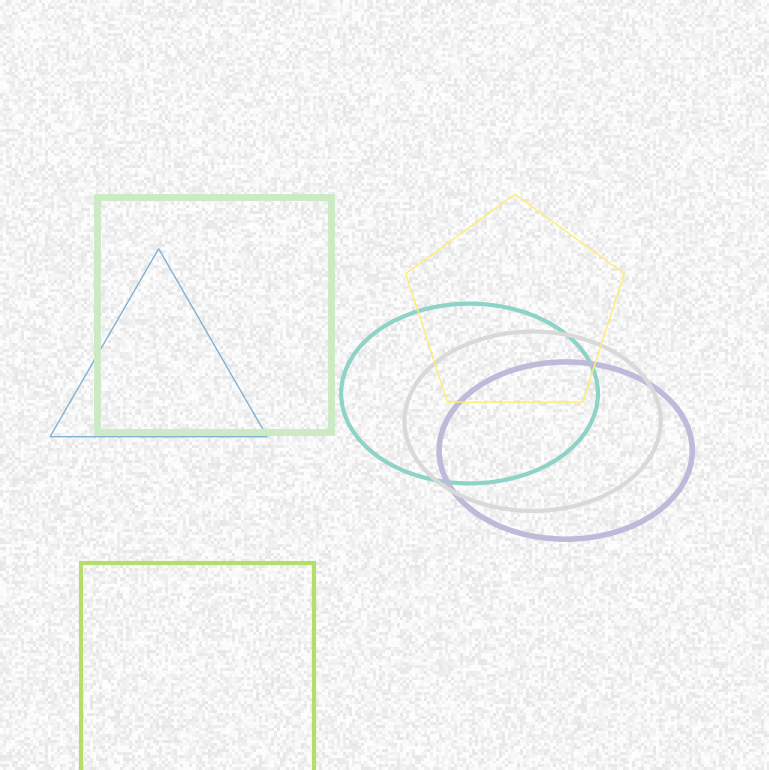[{"shape": "oval", "thickness": 1.5, "radius": 0.83, "center": [0.61, 0.489]}, {"shape": "oval", "thickness": 2, "radius": 0.82, "center": [0.735, 0.415]}, {"shape": "triangle", "thickness": 0.5, "radius": 0.81, "center": [0.206, 0.514]}, {"shape": "square", "thickness": 1.5, "radius": 0.76, "center": [0.256, 0.117]}, {"shape": "oval", "thickness": 1.5, "radius": 0.83, "center": [0.692, 0.453]}, {"shape": "square", "thickness": 2.5, "radius": 0.76, "center": [0.278, 0.592]}, {"shape": "pentagon", "thickness": 0.5, "radius": 0.75, "center": [0.669, 0.598]}]